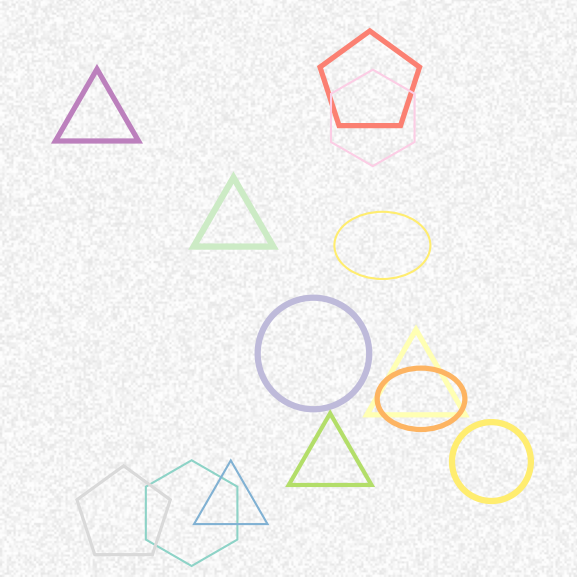[{"shape": "hexagon", "thickness": 1, "radius": 0.46, "center": [0.332, 0.111]}, {"shape": "triangle", "thickness": 2.5, "radius": 0.49, "center": [0.72, 0.33]}, {"shape": "circle", "thickness": 3, "radius": 0.48, "center": [0.543, 0.387]}, {"shape": "pentagon", "thickness": 2.5, "radius": 0.45, "center": [0.64, 0.855]}, {"shape": "triangle", "thickness": 1, "radius": 0.37, "center": [0.4, 0.128]}, {"shape": "oval", "thickness": 2.5, "radius": 0.38, "center": [0.729, 0.309]}, {"shape": "triangle", "thickness": 2, "radius": 0.41, "center": [0.572, 0.201]}, {"shape": "hexagon", "thickness": 1, "radius": 0.42, "center": [0.646, 0.795]}, {"shape": "pentagon", "thickness": 1.5, "radius": 0.43, "center": [0.214, 0.108]}, {"shape": "triangle", "thickness": 2.5, "radius": 0.42, "center": [0.168, 0.797]}, {"shape": "triangle", "thickness": 3, "radius": 0.4, "center": [0.404, 0.612]}, {"shape": "oval", "thickness": 1, "radius": 0.42, "center": [0.662, 0.574]}, {"shape": "circle", "thickness": 3, "radius": 0.34, "center": [0.851, 0.2]}]